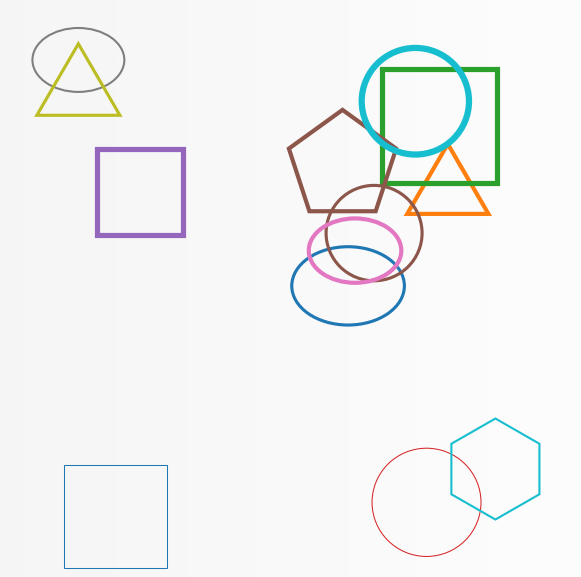[{"shape": "oval", "thickness": 1.5, "radius": 0.48, "center": [0.599, 0.504]}, {"shape": "square", "thickness": 0.5, "radius": 0.44, "center": [0.198, 0.104]}, {"shape": "triangle", "thickness": 2, "radius": 0.4, "center": [0.77, 0.669]}, {"shape": "square", "thickness": 2.5, "radius": 0.49, "center": [0.756, 0.782]}, {"shape": "circle", "thickness": 0.5, "radius": 0.47, "center": [0.734, 0.129]}, {"shape": "square", "thickness": 2.5, "radius": 0.37, "center": [0.241, 0.667]}, {"shape": "pentagon", "thickness": 2, "radius": 0.49, "center": [0.589, 0.712]}, {"shape": "circle", "thickness": 1.5, "radius": 0.41, "center": [0.644, 0.596]}, {"shape": "oval", "thickness": 2, "radius": 0.4, "center": [0.611, 0.565]}, {"shape": "oval", "thickness": 1, "radius": 0.4, "center": [0.135, 0.895]}, {"shape": "triangle", "thickness": 1.5, "radius": 0.41, "center": [0.135, 0.841]}, {"shape": "circle", "thickness": 3, "radius": 0.46, "center": [0.715, 0.824]}, {"shape": "hexagon", "thickness": 1, "radius": 0.44, "center": [0.852, 0.187]}]